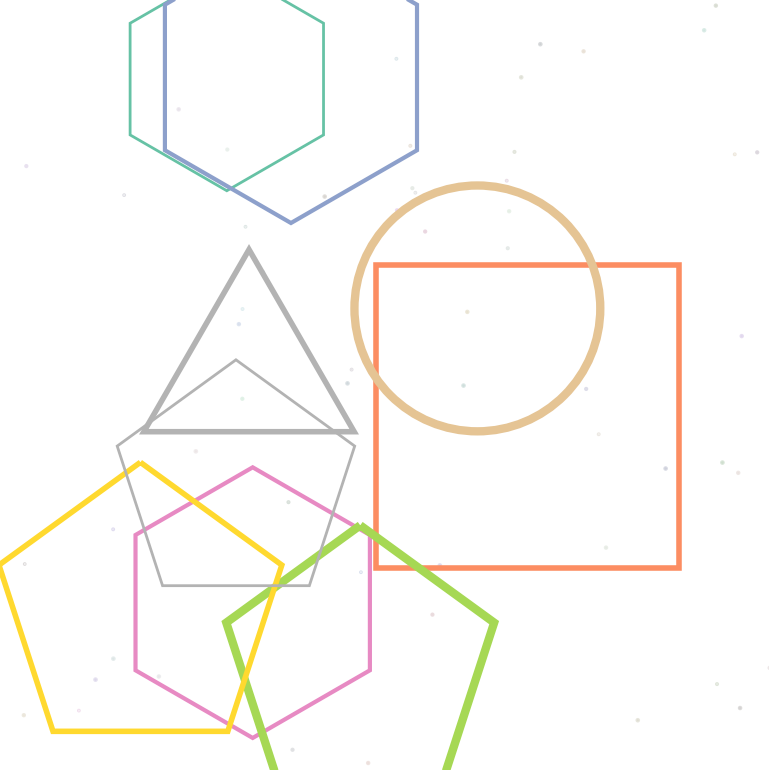[{"shape": "hexagon", "thickness": 1, "radius": 0.73, "center": [0.295, 0.897]}, {"shape": "square", "thickness": 2, "radius": 0.98, "center": [0.685, 0.459]}, {"shape": "hexagon", "thickness": 1.5, "radius": 0.95, "center": [0.378, 0.899]}, {"shape": "hexagon", "thickness": 1.5, "radius": 0.88, "center": [0.328, 0.217]}, {"shape": "pentagon", "thickness": 3, "radius": 0.91, "center": [0.468, 0.135]}, {"shape": "pentagon", "thickness": 2, "radius": 0.97, "center": [0.182, 0.206]}, {"shape": "circle", "thickness": 3, "radius": 0.8, "center": [0.62, 0.599]}, {"shape": "pentagon", "thickness": 1, "radius": 0.81, "center": [0.306, 0.371]}, {"shape": "triangle", "thickness": 2, "radius": 0.79, "center": [0.323, 0.518]}]